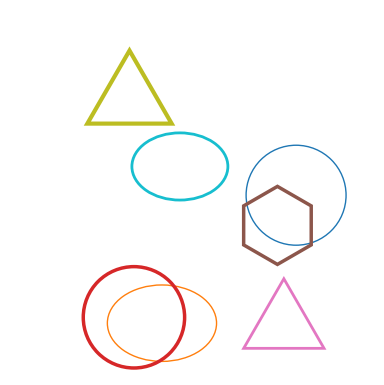[{"shape": "circle", "thickness": 1, "radius": 0.65, "center": [0.769, 0.493]}, {"shape": "oval", "thickness": 1, "radius": 0.71, "center": [0.421, 0.161]}, {"shape": "circle", "thickness": 2.5, "radius": 0.66, "center": [0.348, 0.176]}, {"shape": "hexagon", "thickness": 2.5, "radius": 0.51, "center": [0.721, 0.415]}, {"shape": "triangle", "thickness": 2, "radius": 0.6, "center": [0.737, 0.155]}, {"shape": "triangle", "thickness": 3, "radius": 0.63, "center": [0.336, 0.742]}, {"shape": "oval", "thickness": 2, "radius": 0.62, "center": [0.467, 0.568]}]